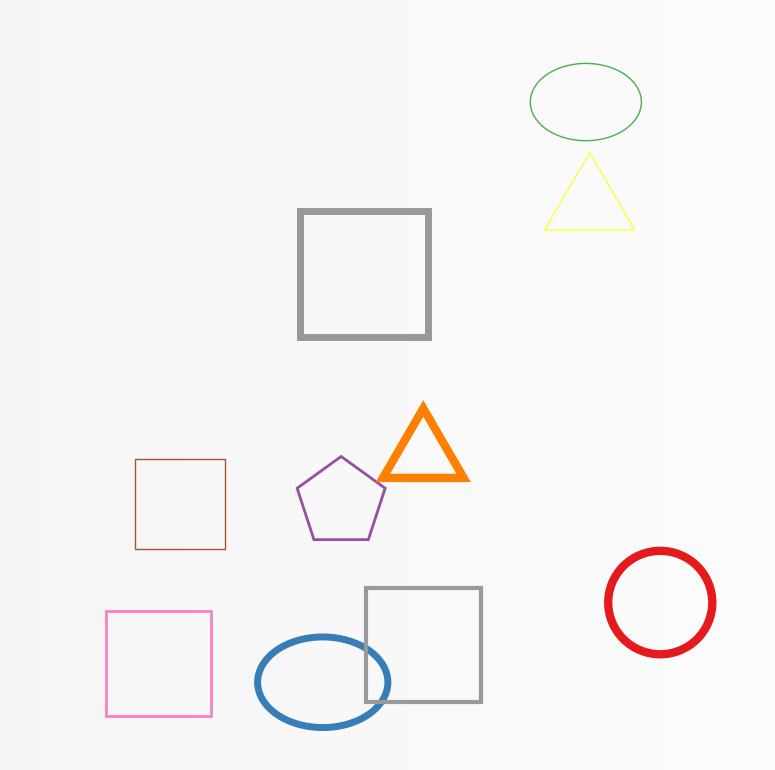[{"shape": "circle", "thickness": 3, "radius": 0.34, "center": [0.852, 0.217]}, {"shape": "oval", "thickness": 2.5, "radius": 0.42, "center": [0.416, 0.114]}, {"shape": "oval", "thickness": 0.5, "radius": 0.36, "center": [0.756, 0.867]}, {"shape": "pentagon", "thickness": 1, "radius": 0.3, "center": [0.44, 0.347]}, {"shape": "triangle", "thickness": 3, "radius": 0.3, "center": [0.546, 0.409]}, {"shape": "triangle", "thickness": 0.5, "radius": 0.34, "center": [0.761, 0.735]}, {"shape": "square", "thickness": 0.5, "radius": 0.29, "center": [0.232, 0.346]}, {"shape": "square", "thickness": 1, "radius": 0.34, "center": [0.204, 0.138]}, {"shape": "square", "thickness": 1.5, "radius": 0.37, "center": [0.547, 0.162]}, {"shape": "square", "thickness": 2.5, "radius": 0.41, "center": [0.47, 0.644]}]